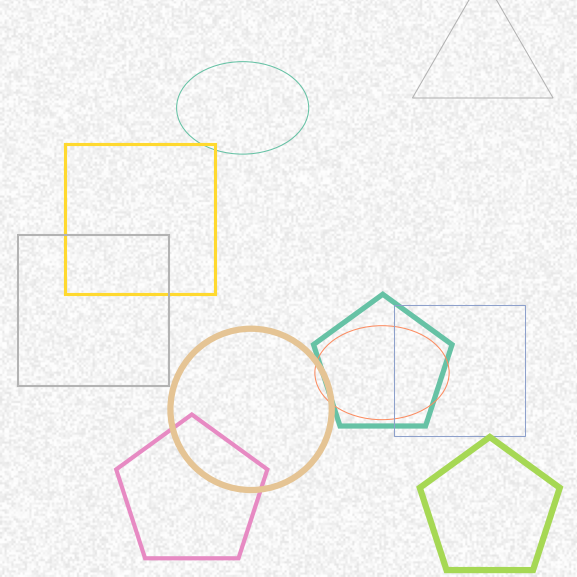[{"shape": "pentagon", "thickness": 2.5, "radius": 0.63, "center": [0.663, 0.363]}, {"shape": "oval", "thickness": 0.5, "radius": 0.57, "center": [0.42, 0.812]}, {"shape": "oval", "thickness": 0.5, "radius": 0.58, "center": [0.662, 0.354]}, {"shape": "square", "thickness": 0.5, "radius": 0.57, "center": [0.796, 0.358]}, {"shape": "pentagon", "thickness": 2, "radius": 0.69, "center": [0.332, 0.144]}, {"shape": "pentagon", "thickness": 3, "radius": 0.64, "center": [0.848, 0.115]}, {"shape": "square", "thickness": 1.5, "radius": 0.65, "center": [0.242, 0.62]}, {"shape": "circle", "thickness": 3, "radius": 0.7, "center": [0.435, 0.29]}, {"shape": "triangle", "thickness": 0.5, "radius": 0.7, "center": [0.836, 0.9]}, {"shape": "square", "thickness": 1, "radius": 0.65, "center": [0.163, 0.461]}]